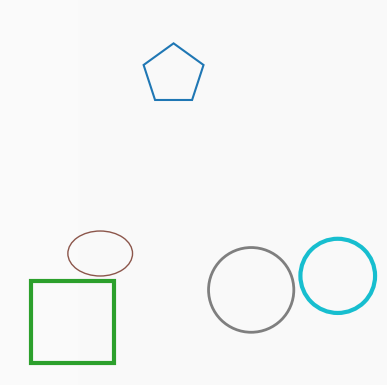[{"shape": "pentagon", "thickness": 1.5, "radius": 0.41, "center": [0.448, 0.806]}, {"shape": "square", "thickness": 3, "radius": 0.54, "center": [0.186, 0.164]}, {"shape": "oval", "thickness": 1, "radius": 0.42, "center": [0.259, 0.342]}, {"shape": "circle", "thickness": 2, "radius": 0.55, "center": [0.648, 0.247]}, {"shape": "circle", "thickness": 3, "radius": 0.48, "center": [0.872, 0.283]}]